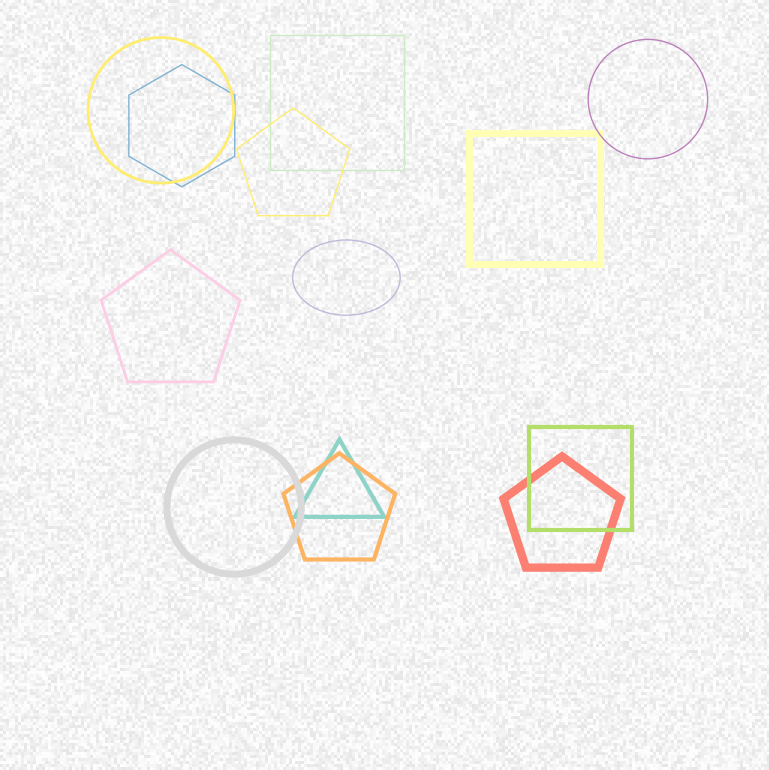[{"shape": "triangle", "thickness": 1.5, "radius": 0.34, "center": [0.441, 0.362]}, {"shape": "square", "thickness": 2.5, "radius": 0.43, "center": [0.694, 0.742]}, {"shape": "oval", "thickness": 0.5, "radius": 0.35, "center": [0.45, 0.639]}, {"shape": "pentagon", "thickness": 3, "radius": 0.4, "center": [0.73, 0.327]}, {"shape": "hexagon", "thickness": 0.5, "radius": 0.4, "center": [0.236, 0.837]}, {"shape": "pentagon", "thickness": 1.5, "radius": 0.38, "center": [0.441, 0.335]}, {"shape": "square", "thickness": 1.5, "radius": 0.33, "center": [0.754, 0.379]}, {"shape": "pentagon", "thickness": 1, "radius": 0.47, "center": [0.222, 0.581]}, {"shape": "circle", "thickness": 2.5, "radius": 0.44, "center": [0.304, 0.342]}, {"shape": "circle", "thickness": 0.5, "radius": 0.39, "center": [0.841, 0.871]}, {"shape": "square", "thickness": 0.5, "radius": 0.44, "center": [0.438, 0.867]}, {"shape": "pentagon", "thickness": 0.5, "radius": 0.39, "center": [0.381, 0.782]}, {"shape": "circle", "thickness": 1, "radius": 0.47, "center": [0.209, 0.857]}]